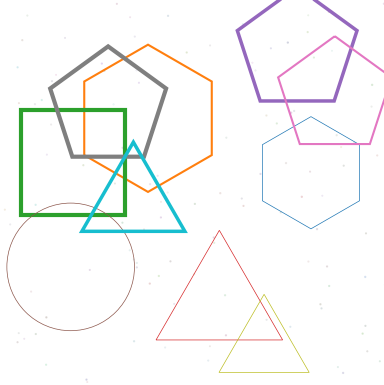[{"shape": "hexagon", "thickness": 0.5, "radius": 0.73, "center": [0.808, 0.551]}, {"shape": "hexagon", "thickness": 1.5, "radius": 0.96, "center": [0.384, 0.693]}, {"shape": "square", "thickness": 3, "radius": 0.68, "center": [0.19, 0.578]}, {"shape": "triangle", "thickness": 0.5, "radius": 0.95, "center": [0.57, 0.212]}, {"shape": "pentagon", "thickness": 2.5, "radius": 0.82, "center": [0.772, 0.87]}, {"shape": "circle", "thickness": 0.5, "radius": 0.83, "center": [0.184, 0.307]}, {"shape": "pentagon", "thickness": 1.5, "radius": 0.77, "center": [0.87, 0.751]}, {"shape": "pentagon", "thickness": 3, "radius": 0.79, "center": [0.281, 0.721]}, {"shape": "triangle", "thickness": 0.5, "radius": 0.68, "center": [0.686, 0.1]}, {"shape": "triangle", "thickness": 2.5, "radius": 0.77, "center": [0.346, 0.476]}]